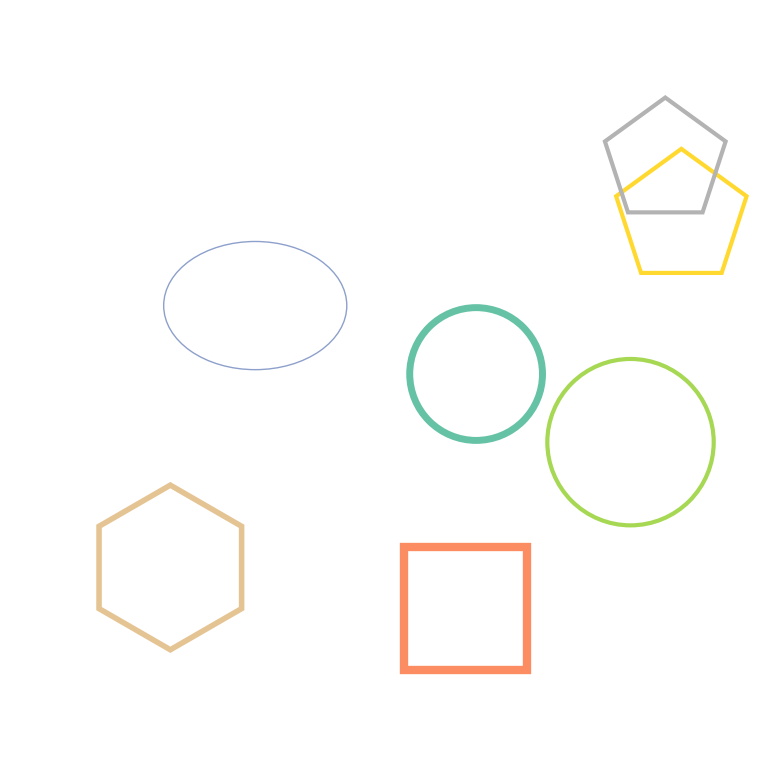[{"shape": "circle", "thickness": 2.5, "radius": 0.43, "center": [0.618, 0.514]}, {"shape": "square", "thickness": 3, "radius": 0.4, "center": [0.604, 0.21]}, {"shape": "oval", "thickness": 0.5, "radius": 0.59, "center": [0.331, 0.603]}, {"shape": "circle", "thickness": 1.5, "radius": 0.54, "center": [0.819, 0.426]}, {"shape": "pentagon", "thickness": 1.5, "radius": 0.45, "center": [0.885, 0.718]}, {"shape": "hexagon", "thickness": 2, "radius": 0.53, "center": [0.221, 0.263]}, {"shape": "pentagon", "thickness": 1.5, "radius": 0.41, "center": [0.864, 0.791]}]